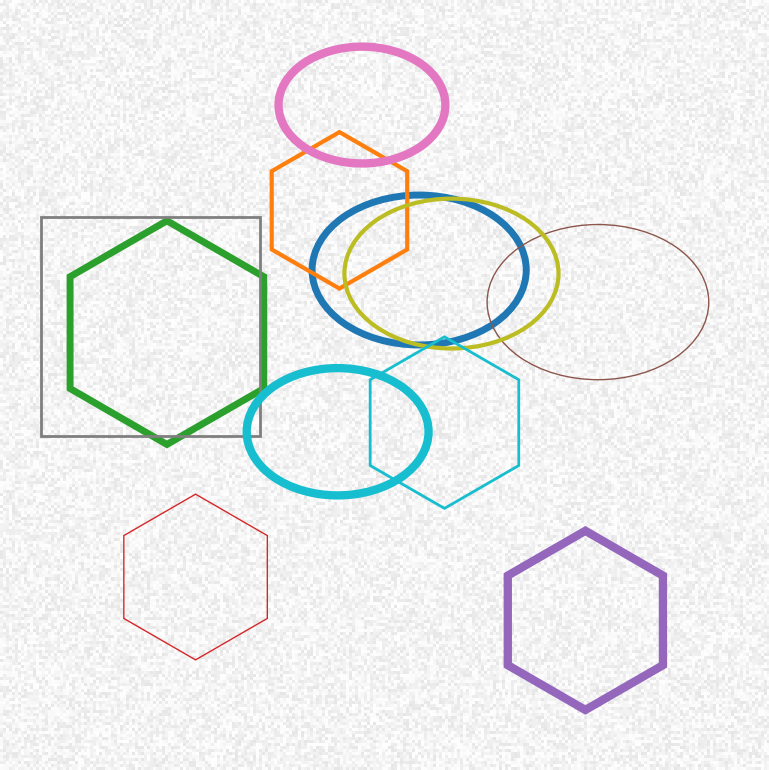[{"shape": "oval", "thickness": 2.5, "radius": 0.7, "center": [0.544, 0.649]}, {"shape": "hexagon", "thickness": 1.5, "radius": 0.51, "center": [0.441, 0.727]}, {"shape": "hexagon", "thickness": 2.5, "radius": 0.73, "center": [0.217, 0.568]}, {"shape": "hexagon", "thickness": 0.5, "radius": 0.54, "center": [0.254, 0.251]}, {"shape": "hexagon", "thickness": 3, "radius": 0.58, "center": [0.76, 0.194]}, {"shape": "oval", "thickness": 0.5, "radius": 0.72, "center": [0.777, 0.608]}, {"shape": "oval", "thickness": 3, "radius": 0.54, "center": [0.47, 0.864]}, {"shape": "square", "thickness": 1, "radius": 0.71, "center": [0.196, 0.576]}, {"shape": "oval", "thickness": 1.5, "radius": 0.7, "center": [0.586, 0.645]}, {"shape": "oval", "thickness": 3, "radius": 0.59, "center": [0.438, 0.439]}, {"shape": "hexagon", "thickness": 1, "radius": 0.56, "center": [0.577, 0.451]}]